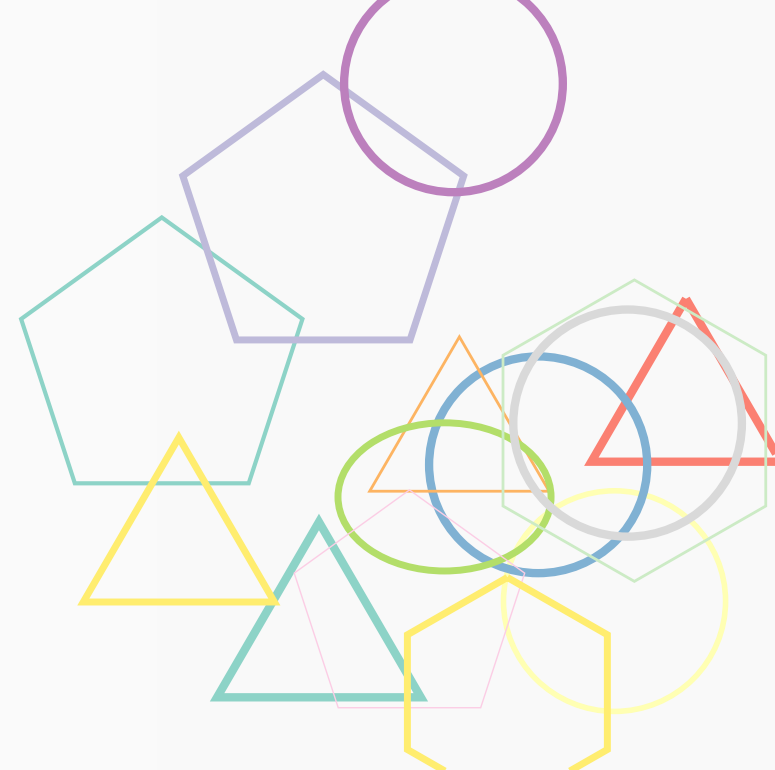[{"shape": "pentagon", "thickness": 1.5, "radius": 0.95, "center": [0.209, 0.527]}, {"shape": "triangle", "thickness": 3, "radius": 0.76, "center": [0.412, 0.17]}, {"shape": "circle", "thickness": 2, "radius": 0.72, "center": [0.793, 0.219]}, {"shape": "pentagon", "thickness": 2.5, "radius": 0.95, "center": [0.417, 0.713]}, {"shape": "triangle", "thickness": 3, "radius": 0.71, "center": [0.885, 0.471]}, {"shape": "circle", "thickness": 3, "radius": 0.7, "center": [0.694, 0.396]}, {"shape": "triangle", "thickness": 1, "radius": 0.67, "center": [0.593, 0.429]}, {"shape": "oval", "thickness": 2.5, "radius": 0.69, "center": [0.574, 0.355]}, {"shape": "pentagon", "thickness": 0.5, "radius": 0.78, "center": [0.528, 0.207]}, {"shape": "circle", "thickness": 3, "radius": 0.74, "center": [0.81, 0.451]}, {"shape": "circle", "thickness": 3, "radius": 0.71, "center": [0.585, 0.891]}, {"shape": "hexagon", "thickness": 1, "radius": 0.98, "center": [0.819, 0.441]}, {"shape": "hexagon", "thickness": 2.5, "radius": 0.74, "center": [0.655, 0.101]}, {"shape": "triangle", "thickness": 2.5, "radius": 0.71, "center": [0.231, 0.289]}]